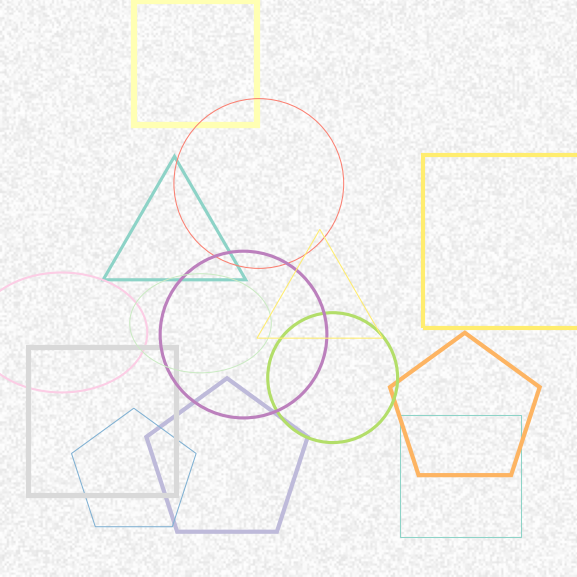[{"shape": "triangle", "thickness": 1.5, "radius": 0.71, "center": [0.302, 0.586]}, {"shape": "square", "thickness": 0.5, "radius": 0.53, "center": [0.797, 0.175]}, {"shape": "square", "thickness": 3, "radius": 0.53, "center": [0.338, 0.89]}, {"shape": "pentagon", "thickness": 2, "radius": 0.73, "center": [0.393, 0.197]}, {"shape": "circle", "thickness": 0.5, "radius": 0.73, "center": [0.448, 0.681]}, {"shape": "pentagon", "thickness": 0.5, "radius": 0.57, "center": [0.232, 0.179]}, {"shape": "pentagon", "thickness": 2, "radius": 0.68, "center": [0.805, 0.287]}, {"shape": "circle", "thickness": 1.5, "radius": 0.56, "center": [0.576, 0.345]}, {"shape": "oval", "thickness": 1, "radius": 0.74, "center": [0.107, 0.423]}, {"shape": "square", "thickness": 2.5, "radius": 0.64, "center": [0.177, 0.27]}, {"shape": "circle", "thickness": 1.5, "radius": 0.72, "center": [0.422, 0.42]}, {"shape": "oval", "thickness": 0.5, "radius": 0.61, "center": [0.347, 0.439]}, {"shape": "triangle", "thickness": 0.5, "radius": 0.63, "center": [0.554, 0.476]}, {"shape": "square", "thickness": 2, "radius": 0.75, "center": [0.883, 0.58]}]